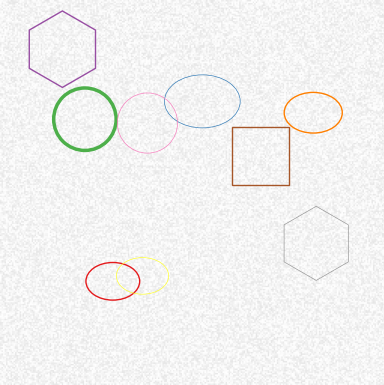[{"shape": "oval", "thickness": 1, "radius": 0.35, "center": [0.293, 0.269]}, {"shape": "oval", "thickness": 0.5, "radius": 0.49, "center": [0.526, 0.737]}, {"shape": "circle", "thickness": 2.5, "radius": 0.41, "center": [0.221, 0.69]}, {"shape": "hexagon", "thickness": 1, "radius": 0.5, "center": [0.162, 0.872]}, {"shape": "oval", "thickness": 1, "radius": 0.38, "center": [0.814, 0.707]}, {"shape": "oval", "thickness": 0.5, "radius": 0.34, "center": [0.37, 0.283]}, {"shape": "square", "thickness": 1, "radius": 0.37, "center": [0.676, 0.595]}, {"shape": "circle", "thickness": 0.5, "radius": 0.39, "center": [0.383, 0.68]}, {"shape": "hexagon", "thickness": 0.5, "radius": 0.48, "center": [0.821, 0.368]}]